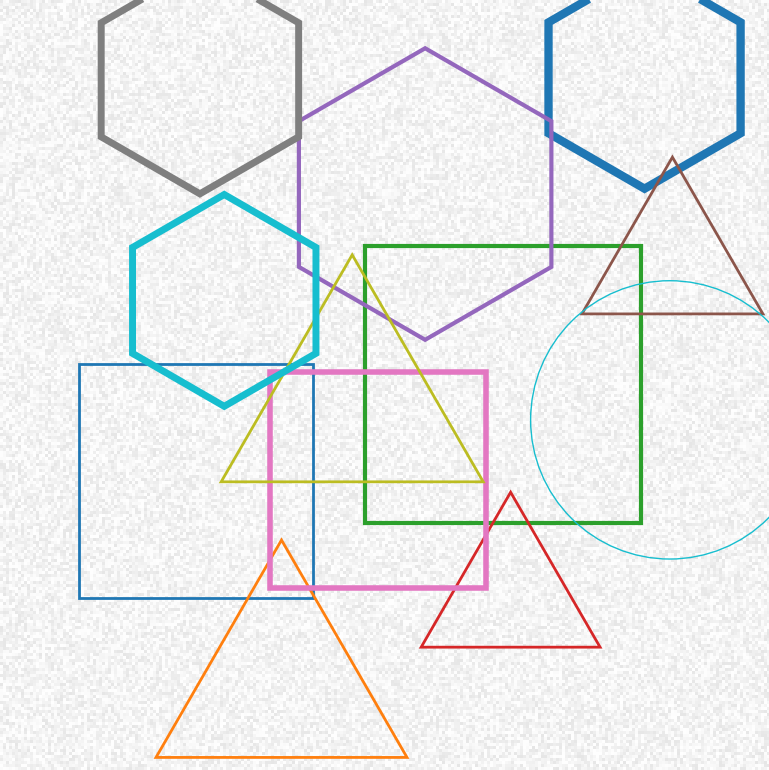[{"shape": "square", "thickness": 1, "radius": 0.76, "center": [0.254, 0.375]}, {"shape": "hexagon", "thickness": 3, "radius": 0.72, "center": [0.837, 0.899]}, {"shape": "triangle", "thickness": 1, "radius": 0.94, "center": [0.366, 0.11]}, {"shape": "square", "thickness": 1.5, "radius": 0.9, "center": [0.653, 0.501]}, {"shape": "triangle", "thickness": 1, "radius": 0.67, "center": [0.663, 0.227]}, {"shape": "hexagon", "thickness": 1.5, "radius": 0.95, "center": [0.552, 0.748]}, {"shape": "triangle", "thickness": 1, "radius": 0.68, "center": [0.873, 0.66]}, {"shape": "square", "thickness": 2, "radius": 0.7, "center": [0.491, 0.376]}, {"shape": "hexagon", "thickness": 2.5, "radius": 0.74, "center": [0.26, 0.896]}, {"shape": "triangle", "thickness": 1, "radius": 0.98, "center": [0.457, 0.473]}, {"shape": "circle", "thickness": 0.5, "radius": 0.9, "center": [0.87, 0.455]}, {"shape": "hexagon", "thickness": 2.5, "radius": 0.69, "center": [0.291, 0.61]}]